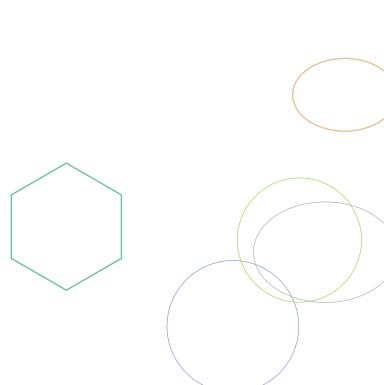[{"shape": "hexagon", "thickness": 1, "radius": 0.83, "center": [0.172, 0.411]}, {"shape": "circle", "thickness": 0.5, "radius": 0.86, "center": [0.605, 0.152]}, {"shape": "circle", "thickness": 0.5, "radius": 0.81, "center": [0.778, 0.376]}, {"shape": "oval", "thickness": 1, "radius": 0.68, "center": [0.895, 0.754]}, {"shape": "oval", "thickness": 0.5, "radius": 0.93, "center": [0.845, 0.345]}]